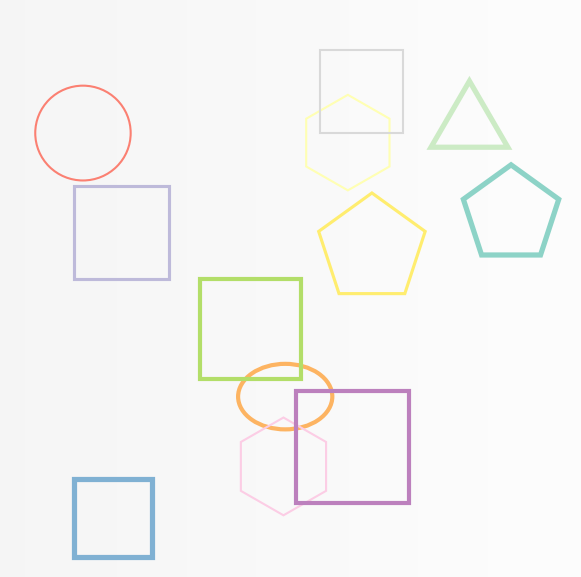[{"shape": "pentagon", "thickness": 2.5, "radius": 0.43, "center": [0.879, 0.627]}, {"shape": "hexagon", "thickness": 1, "radius": 0.41, "center": [0.598, 0.752]}, {"shape": "square", "thickness": 1.5, "radius": 0.41, "center": [0.209, 0.597]}, {"shape": "circle", "thickness": 1, "radius": 0.41, "center": [0.143, 0.769]}, {"shape": "square", "thickness": 2.5, "radius": 0.34, "center": [0.194, 0.102]}, {"shape": "oval", "thickness": 2, "radius": 0.41, "center": [0.491, 0.312]}, {"shape": "square", "thickness": 2, "radius": 0.43, "center": [0.431, 0.429]}, {"shape": "hexagon", "thickness": 1, "radius": 0.42, "center": [0.488, 0.191]}, {"shape": "square", "thickness": 1, "radius": 0.36, "center": [0.621, 0.841]}, {"shape": "square", "thickness": 2, "radius": 0.48, "center": [0.606, 0.226]}, {"shape": "triangle", "thickness": 2.5, "radius": 0.38, "center": [0.808, 0.782]}, {"shape": "pentagon", "thickness": 1.5, "radius": 0.48, "center": [0.64, 0.569]}]